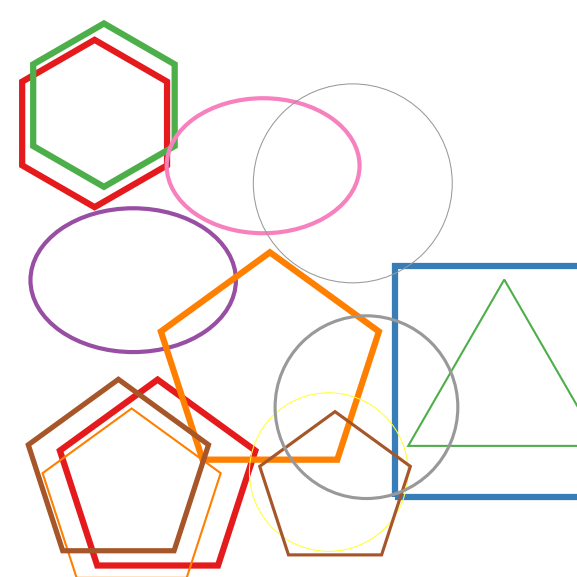[{"shape": "pentagon", "thickness": 3, "radius": 0.89, "center": [0.273, 0.164]}, {"shape": "hexagon", "thickness": 3, "radius": 0.72, "center": [0.164, 0.785]}, {"shape": "square", "thickness": 3, "radius": 1.0, "center": [0.883, 0.339]}, {"shape": "hexagon", "thickness": 3, "radius": 0.71, "center": [0.18, 0.817]}, {"shape": "triangle", "thickness": 1, "radius": 0.96, "center": [0.873, 0.323]}, {"shape": "oval", "thickness": 2, "radius": 0.89, "center": [0.231, 0.514]}, {"shape": "pentagon", "thickness": 3, "radius": 0.99, "center": [0.467, 0.364]}, {"shape": "pentagon", "thickness": 1, "radius": 0.81, "center": [0.228, 0.13]}, {"shape": "circle", "thickness": 0.5, "radius": 0.69, "center": [0.569, 0.182]}, {"shape": "pentagon", "thickness": 1.5, "radius": 0.69, "center": [0.58, 0.149]}, {"shape": "pentagon", "thickness": 2.5, "radius": 0.82, "center": [0.205, 0.178]}, {"shape": "oval", "thickness": 2, "radius": 0.83, "center": [0.456, 0.712]}, {"shape": "circle", "thickness": 1.5, "radius": 0.79, "center": [0.635, 0.294]}, {"shape": "circle", "thickness": 0.5, "radius": 0.86, "center": [0.611, 0.682]}]